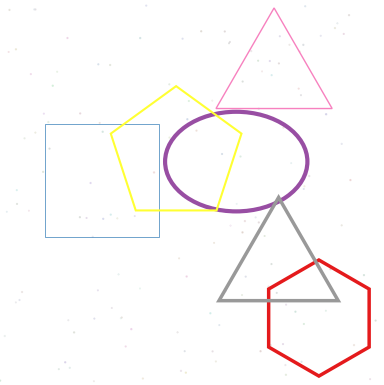[{"shape": "hexagon", "thickness": 2.5, "radius": 0.75, "center": [0.828, 0.174]}, {"shape": "square", "thickness": 0.5, "radius": 0.74, "center": [0.264, 0.531]}, {"shape": "oval", "thickness": 3, "radius": 0.92, "center": [0.614, 0.58]}, {"shape": "pentagon", "thickness": 1.5, "radius": 0.89, "center": [0.457, 0.598]}, {"shape": "triangle", "thickness": 1, "radius": 0.87, "center": [0.712, 0.805]}, {"shape": "triangle", "thickness": 2.5, "radius": 0.89, "center": [0.724, 0.308]}]